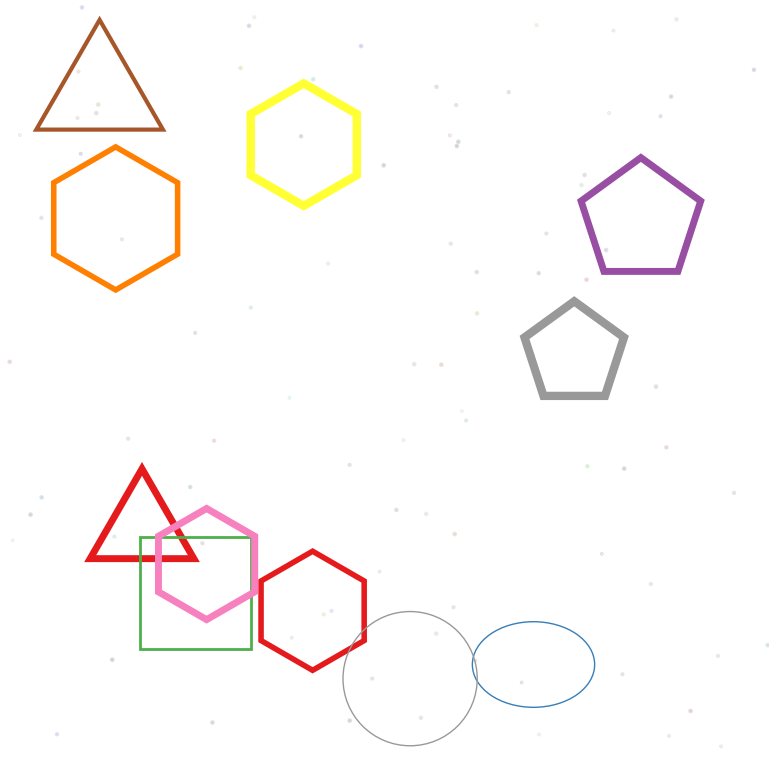[{"shape": "triangle", "thickness": 2.5, "radius": 0.39, "center": [0.184, 0.313]}, {"shape": "hexagon", "thickness": 2, "radius": 0.39, "center": [0.406, 0.207]}, {"shape": "oval", "thickness": 0.5, "radius": 0.4, "center": [0.693, 0.137]}, {"shape": "square", "thickness": 1, "radius": 0.36, "center": [0.254, 0.23]}, {"shape": "pentagon", "thickness": 2.5, "radius": 0.41, "center": [0.832, 0.714]}, {"shape": "hexagon", "thickness": 2, "radius": 0.46, "center": [0.15, 0.716]}, {"shape": "hexagon", "thickness": 3, "radius": 0.4, "center": [0.394, 0.812]}, {"shape": "triangle", "thickness": 1.5, "radius": 0.47, "center": [0.129, 0.879]}, {"shape": "hexagon", "thickness": 2.5, "radius": 0.36, "center": [0.268, 0.267]}, {"shape": "pentagon", "thickness": 3, "radius": 0.34, "center": [0.746, 0.541]}, {"shape": "circle", "thickness": 0.5, "radius": 0.44, "center": [0.533, 0.119]}]